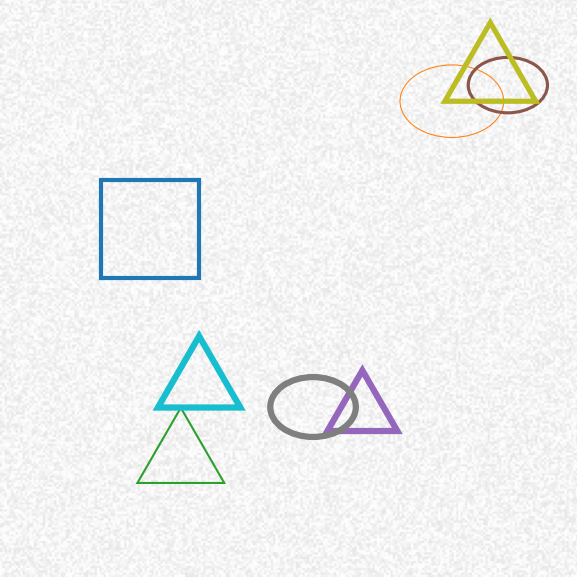[{"shape": "square", "thickness": 2, "radius": 0.42, "center": [0.26, 0.602]}, {"shape": "oval", "thickness": 0.5, "radius": 0.45, "center": [0.782, 0.824]}, {"shape": "triangle", "thickness": 1, "radius": 0.43, "center": [0.313, 0.206]}, {"shape": "triangle", "thickness": 3, "radius": 0.35, "center": [0.627, 0.288]}, {"shape": "oval", "thickness": 1.5, "radius": 0.34, "center": [0.879, 0.852]}, {"shape": "oval", "thickness": 3, "radius": 0.37, "center": [0.542, 0.294]}, {"shape": "triangle", "thickness": 2.5, "radius": 0.45, "center": [0.849, 0.869]}, {"shape": "triangle", "thickness": 3, "radius": 0.41, "center": [0.345, 0.335]}]